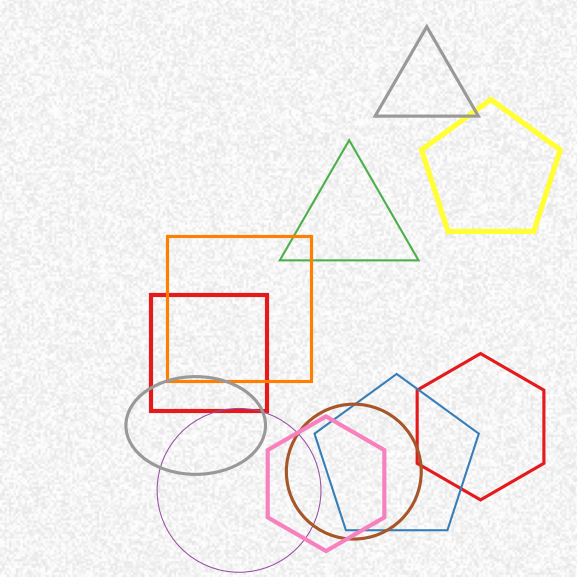[{"shape": "hexagon", "thickness": 1.5, "radius": 0.63, "center": [0.832, 0.26]}, {"shape": "square", "thickness": 2, "radius": 0.5, "center": [0.361, 0.387]}, {"shape": "pentagon", "thickness": 1, "radius": 0.75, "center": [0.687, 0.202]}, {"shape": "triangle", "thickness": 1, "radius": 0.69, "center": [0.605, 0.618]}, {"shape": "circle", "thickness": 0.5, "radius": 0.71, "center": [0.414, 0.15]}, {"shape": "square", "thickness": 1.5, "radius": 0.63, "center": [0.414, 0.465]}, {"shape": "pentagon", "thickness": 2.5, "radius": 0.63, "center": [0.85, 0.701]}, {"shape": "circle", "thickness": 1.5, "radius": 0.58, "center": [0.613, 0.182]}, {"shape": "hexagon", "thickness": 2, "radius": 0.58, "center": [0.565, 0.161]}, {"shape": "triangle", "thickness": 1.5, "radius": 0.52, "center": [0.739, 0.85]}, {"shape": "oval", "thickness": 1.5, "radius": 0.6, "center": [0.339, 0.262]}]